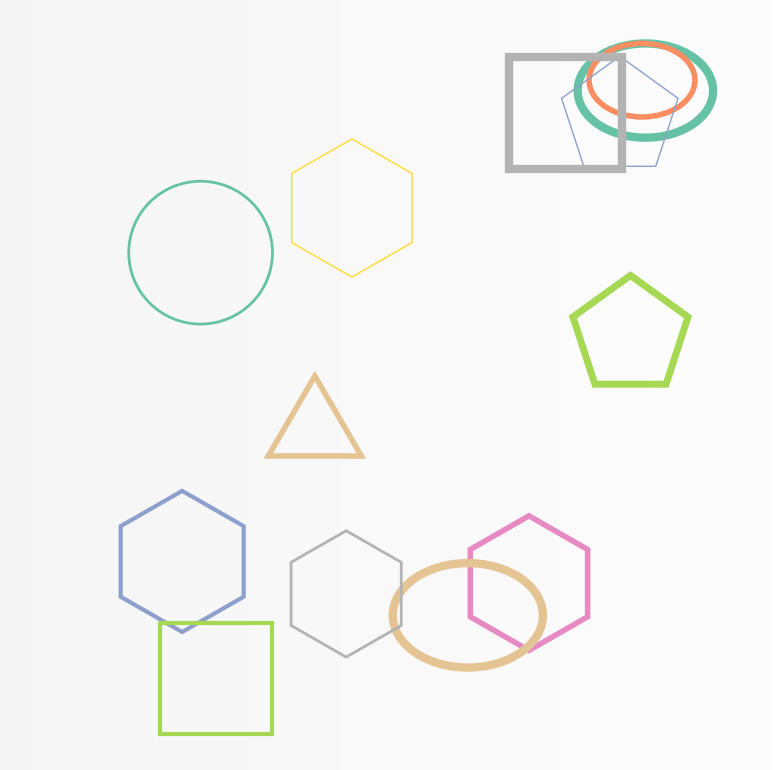[{"shape": "circle", "thickness": 1, "radius": 0.46, "center": [0.259, 0.672]}, {"shape": "oval", "thickness": 3, "radius": 0.44, "center": [0.833, 0.882]}, {"shape": "oval", "thickness": 2, "radius": 0.34, "center": [0.828, 0.896]}, {"shape": "hexagon", "thickness": 1.5, "radius": 0.46, "center": [0.235, 0.271]}, {"shape": "pentagon", "thickness": 0.5, "radius": 0.39, "center": [0.8, 0.848]}, {"shape": "hexagon", "thickness": 2, "radius": 0.44, "center": [0.683, 0.243]}, {"shape": "square", "thickness": 1.5, "radius": 0.36, "center": [0.279, 0.119]}, {"shape": "pentagon", "thickness": 2.5, "radius": 0.39, "center": [0.814, 0.564]}, {"shape": "hexagon", "thickness": 0.5, "radius": 0.45, "center": [0.454, 0.73]}, {"shape": "oval", "thickness": 3, "radius": 0.48, "center": [0.604, 0.201]}, {"shape": "triangle", "thickness": 2, "radius": 0.35, "center": [0.406, 0.442]}, {"shape": "hexagon", "thickness": 1, "radius": 0.41, "center": [0.447, 0.229]}, {"shape": "square", "thickness": 3, "radius": 0.36, "center": [0.73, 0.854]}]